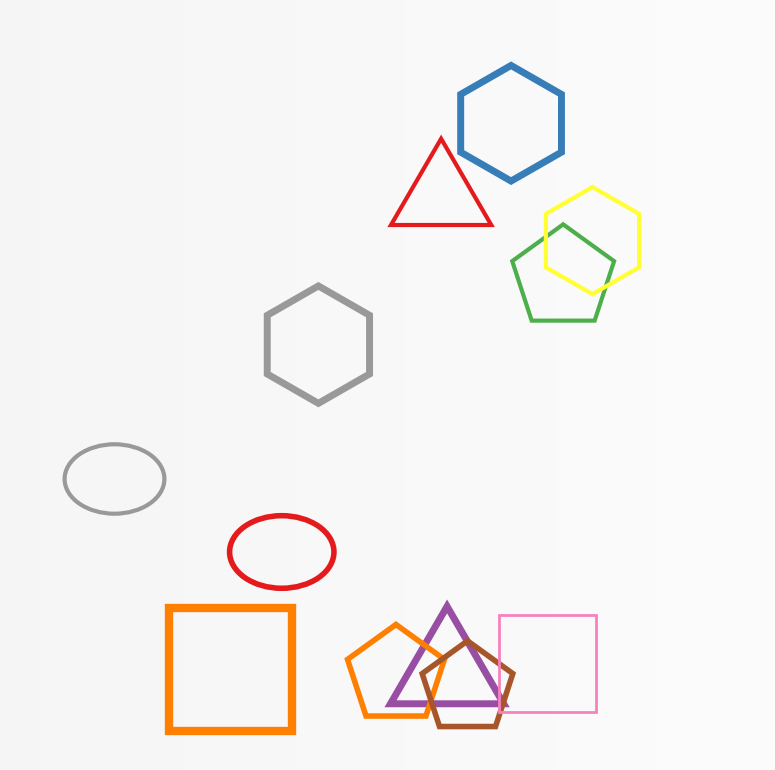[{"shape": "oval", "thickness": 2, "radius": 0.34, "center": [0.364, 0.283]}, {"shape": "triangle", "thickness": 1.5, "radius": 0.37, "center": [0.569, 0.745]}, {"shape": "hexagon", "thickness": 2.5, "radius": 0.38, "center": [0.659, 0.84]}, {"shape": "pentagon", "thickness": 1.5, "radius": 0.35, "center": [0.727, 0.64]}, {"shape": "triangle", "thickness": 2.5, "radius": 0.42, "center": [0.577, 0.128]}, {"shape": "pentagon", "thickness": 2, "radius": 0.33, "center": [0.511, 0.123]}, {"shape": "square", "thickness": 3, "radius": 0.4, "center": [0.298, 0.13]}, {"shape": "hexagon", "thickness": 1.5, "radius": 0.35, "center": [0.764, 0.688]}, {"shape": "pentagon", "thickness": 2, "radius": 0.31, "center": [0.603, 0.106]}, {"shape": "square", "thickness": 1, "radius": 0.31, "center": [0.706, 0.138]}, {"shape": "hexagon", "thickness": 2.5, "radius": 0.38, "center": [0.411, 0.552]}, {"shape": "oval", "thickness": 1.5, "radius": 0.32, "center": [0.148, 0.378]}]